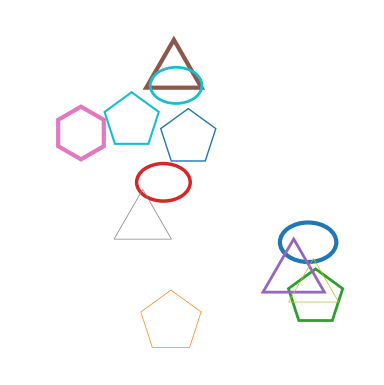[{"shape": "oval", "thickness": 3, "radius": 0.37, "center": [0.8, 0.371]}, {"shape": "pentagon", "thickness": 1, "radius": 0.38, "center": [0.489, 0.643]}, {"shape": "pentagon", "thickness": 0.5, "radius": 0.41, "center": [0.444, 0.164]}, {"shape": "pentagon", "thickness": 2, "radius": 0.37, "center": [0.82, 0.227]}, {"shape": "oval", "thickness": 2.5, "radius": 0.35, "center": [0.424, 0.526]}, {"shape": "triangle", "thickness": 2, "radius": 0.46, "center": [0.763, 0.287]}, {"shape": "triangle", "thickness": 3, "radius": 0.41, "center": [0.452, 0.814]}, {"shape": "hexagon", "thickness": 3, "radius": 0.34, "center": [0.21, 0.655]}, {"shape": "triangle", "thickness": 0.5, "radius": 0.43, "center": [0.371, 0.422]}, {"shape": "triangle", "thickness": 0.5, "radius": 0.38, "center": [0.814, 0.253]}, {"shape": "pentagon", "thickness": 1.5, "radius": 0.37, "center": [0.342, 0.686]}, {"shape": "oval", "thickness": 2, "radius": 0.34, "center": [0.457, 0.778]}]